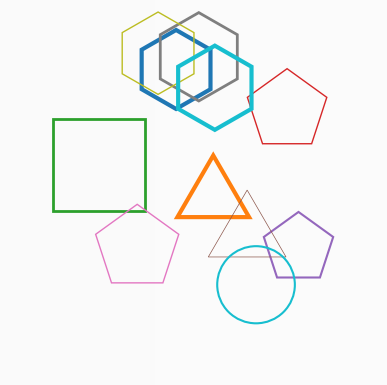[{"shape": "hexagon", "thickness": 3, "radius": 0.51, "center": [0.454, 0.82]}, {"shape": "triangle", "thickness": 3, "radius": 0.53, "center": [0.55, 0.489]}, {"shape": "square", "thickness": 2, "radius": 0.6, "center": [0.255, 0.572]}, {"shape": "pentagon", "thickness": 1, "radius": 0.54, "center": [0.741, 0.714]}, {"shape": "pentagon", "thickness": 1.5, "radius": 0.47, "center": [0.77, 0.355]}, {"shape": "triangle", "thickness": 0.5, "radius": 0.58, "center": [0.638, 0.39]}, {"shape": "pentagon", "thickness": 1, "radius": 0.56, "center": [0.354, 0.357]}, {"shape": "hexagon", "thickness": 2, "radius": 0.57, "center": [0.513, 0.852]}, {"shape": "hexagon", "thickness": 1, "radius": 0.53, "center": [0.408, 0.862]}, {"shape": "hexagon", "thickness": 3, "radius": 0.55, "center": [0.554, 0.772]}, {"shape": "circle", "thickness": 1.5, "radius": 0.5, "center": [0.661, 0.26]}]